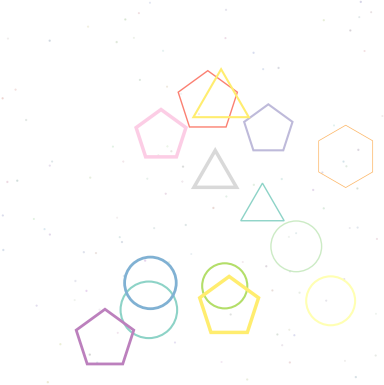[{"shape": "triangle", "thickness": 1, "radius": 0.33, "center": [0.682, 0.459]}, {"shape": "circle", "thickness": 1.5, "radius": 0.37, "center": [0.387, 0.195]}, {"shape": "circle", "thickness": 1.5, "radius": 0.32, "center": [0.859, 0.219]}, {"shape": "pentagon", "thickness": 1.5, "radius": 0.33, "center": [0.697, 0.663]}, {"shape": "pentagon", "thickness": 1, "radius": 0.4, "center": [0.54, 0.736]}, {"shape": "circle", "thickness": 2, "radius": 0.34, "center": [0.391, 0.265]}, {"shape": "hexagon", "thickness": 0.5, "radius": 0.4, "center": [0.898, 0.594]}, {"shape": "circle", "thickness": 1.5, "radius": 0.29, "center": [0.584, 0.258]}, {"shape": "pentagon", "thickness": 2.5, "radius": 0.34, "center": [0.418, 0.648]}, {"shape": "triangle", "thickness": 2.5, "radius": 0.32, "center": [0.559, 0.545]}, {"shape": "pentagon", "thickness": 2, "radius": 0.39, "center": [0.273, 0.118]}, {"shape": "circle", "thickness": 1, "radius": 0.33, "center": [0.77, 0.36]}, {"shape": "triangle", "thickness": 1.5, "radius": 0.42, "center": [0.574, 0.737]}, {"shape": "pentagon", "thickness": 2.5, "radius": 0.4, "center": [0.595, 0.202]}]